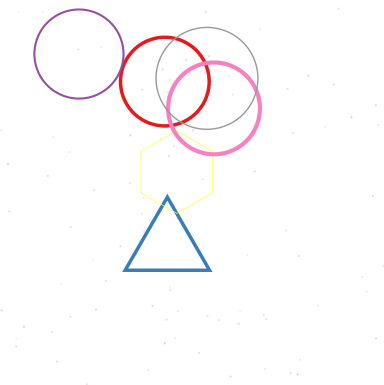[{"shape": "circle", "thickness": 2.5, "radius": 0.58, "center": [0.428, 0.788]}, {"shape": "triangle", "thickness": 2.5, "radius": 0.63, "center": [0.435, 0.361]}, {"shape": "circle", "thickness": 1.5, "radius": 0.58, "center": [0.205, 0.86]}, {"shape": "hexagon", "thickness": 0.5, "radius": 0.54, "center": [0.459, 0.553]}, {"shape": "circle", "thickness": 3, "radius": 0.6, "center": [0.556, 0.718]}, {"shape": "circle", "thickness": 1, "radius": 0.66, "center": [0.538, 0.796]}]